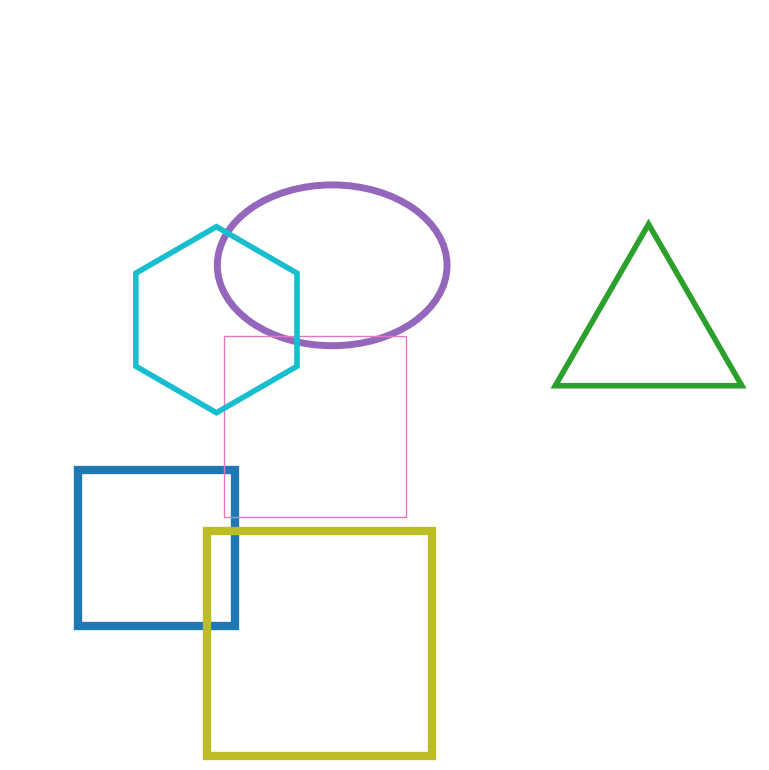[{"shape": "square", "thickness": 3, "radius": 0.51, "center": [0.203, 0.288]}, {"shape": "triangle", "thickness": 2, "radius": 0.7, "center": [0.842, 0.569]}, {"shape": "oval", "thickness": 2.5, "radius": 0.75, "center": [0.431, 0.655]}, {"shape": "square", "thickness": 0.5, "radius": 0.59, "center": [0.409, 0.446]}, {"shape": "square", "thickness": 3, "radius": 0.73, "center": [0.415, 0.164]}, {"shape": "hexagon", "thickness": 2, "radius": 0.6, "center": [0.281, 0.585]}]